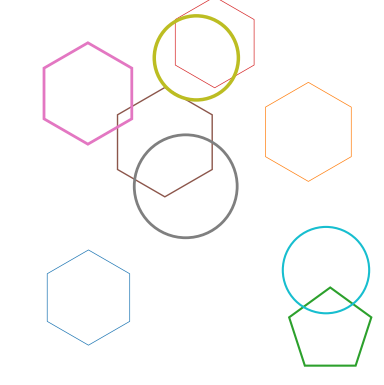[{"shape": "hexagon", "thickness": 0.5, "radius": 0.62, "center": [0.23, 0.227]}, {"shape": "hexagon", "thickness": 0.5, "radius": 0.64, "center": [0.801, 0.657]}, {"shape": "pentagon", "thickness": 1.5, "radius": 0.56, "center": [0.858, 0.141]}, {"shape": "hexagon", "thickness": 0.5, "radius": 0.59, "center": [0.558, 0.89]}, {"shape": "hexagon", "thickness": 1, "radius": 0.71, "center": [0.428, 0.631]}, {"shape": "hexagon", "thickness": 2, "radius": 0.66, "center": [0.228, 0.757]}, {"shape": "circle", "thickness": 2, "radius": 0.67, "center": [0.482, 0.516]}, {"shape": "circle", "thickness": 2.5, "radius": 0.55, "center": [0.51, 0.85]}, {"shape": "circle", "thickness": 1.5, "radius": 0.56, "center": [0.847, 0.298]}]